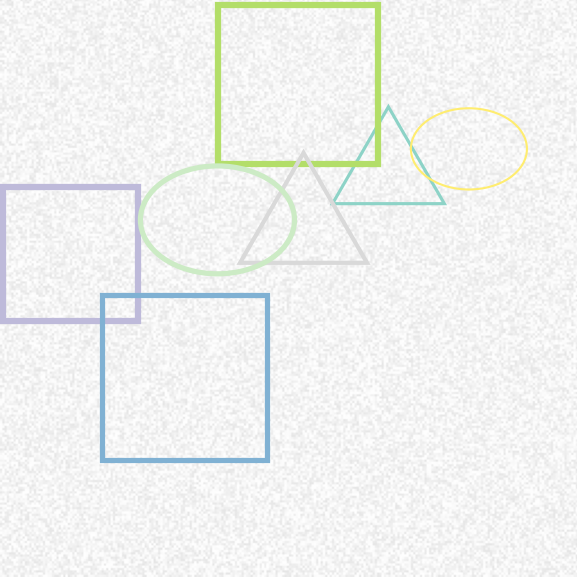[{"shape": "triangle", "thickness": 1.5, "radius": 0.56, "center": [0.673, 0.702]}, {"shape": "square", "thickness": 3, "radius": 0.58, "center": [0.122, 0.559]}, {"shape": "square", "thickness": 2.5, "radius": 0.72, "center": [0.32, 0.345]}, {"shape": "square", "thickness": 3, "radius": 0.69, "center": [0.517, 0.853]}, {"shape": "triangle", "thickness": 2, "radius": 0.63, "center": [0.526, 0.608]}, {"shape": "oval", "thickness": 2.5, "radius": 0.67, "center": [0.377, 0.618]}, {"shape": "oval", "thickness": 1, "radius": 0.5, "center": [0.812, 0.741]}]